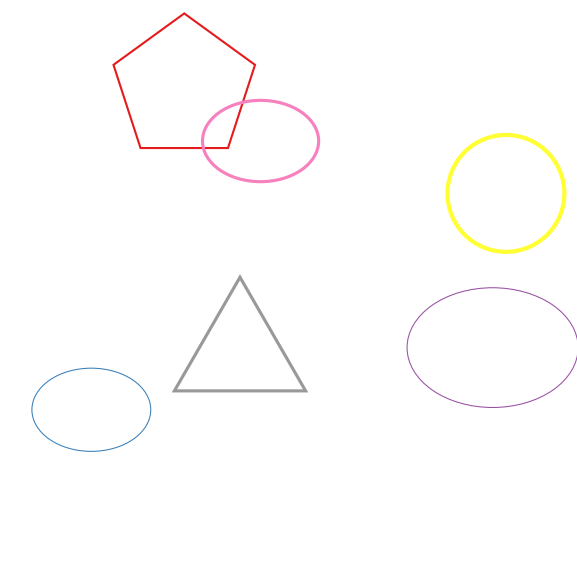[{"shape": "pentagon", "thickness": 1, "radius": 0.64, "center": [0.319, 0.847]}, {"shape": "oval", "thickness": 0.5, "radius": 0.51, "center": [0.158, 0.29]}, {"shape": "oval", "thickness": 0.5, "radius": 0.74, "center": [0.853, 0.397]}, {"shape": "circle", "thickness": 2, "radius": 0.51, "center": [0.876, 0.664]}, {"shape": "oval", "thickness": 1.5, "radius": 0.5, "center": [0.451, 0.755]}, {"shape": "triangle", "thickness": 1.5, "radius": 0.66, "center": [0.416, 0.388]}]